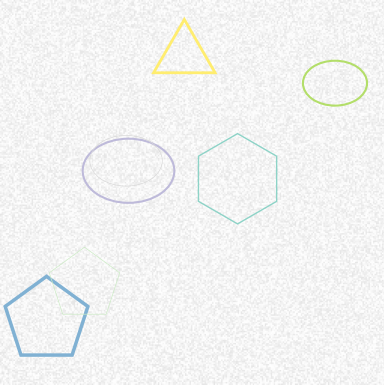[{"shape": "hexagon", "thickness": 1, "radius": 0.59, "center": [0.617, 0.536]}, {"shape": "oval", "thickness": 1.5, "radius": 0.59, "center": [0.334, 0.556]}, {"shape": "pentagon", "thickness": 2.5, "radius": 0.56, "center": [0.121, 0.169]}, {"shape": "oval", "thickness": 1.5, "radius": 0.42, "center": [0.87, 0.784]}, {"shape": "oval", "thickness": 0.5, "radius": 0.47, "center": [0.327, 0.583]}, {"shape": "pentagon", "thickness": 0.5, "radius": 0.48, "center": [0.219, 0.262]}, {"shape": "triangle", "thickness": 2, "radius": 0.46, "center": [0.479, 0.857]}]